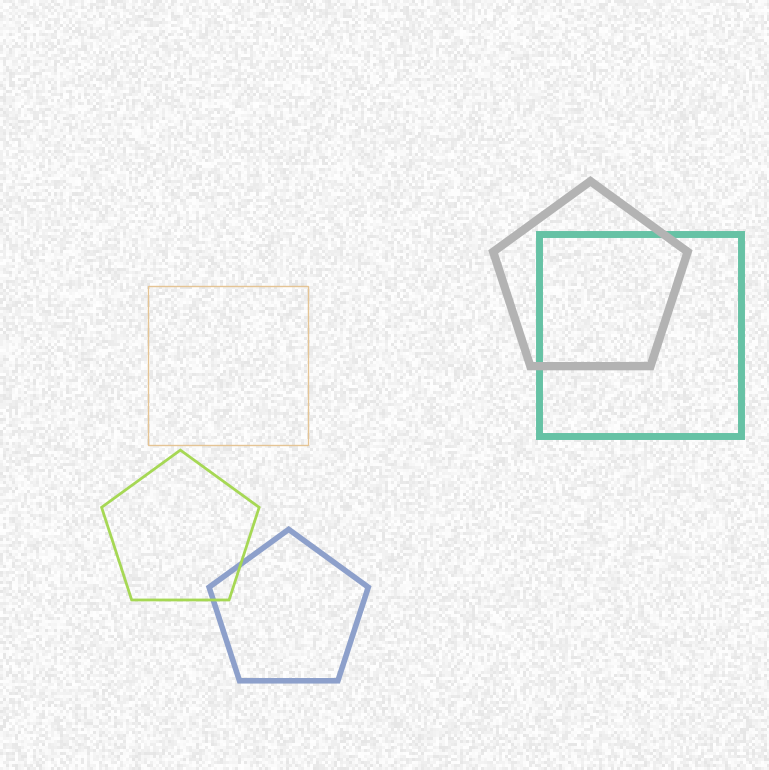[{"shape": "square", "thickness": 2.5, "radius": 0.65, "center": [0.831, 0.565]}, {"shape": "pentagon", "thickness": 2, "radius": 0.54, "center": [0.375, 0.204]}, {"shape": "pentagon", "thickness": 1, "radius": 0.54, "center": [0.234, 0.308]}, {"shape": "square", "thickness": 0.5, "radius": 0.52, "center": [0.296, 0.525]}, {"shape": "pentagon", "thickness": 3, "radius": 0.66, "center": [0.767, 0.632]}]